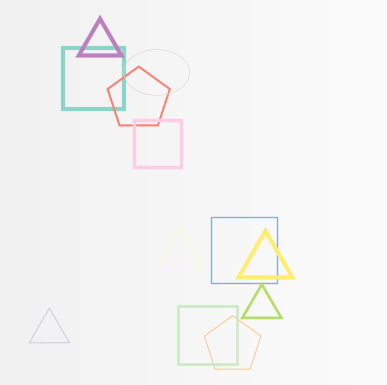[{"shape": "square", "thickness": 3, "radius": 0.39, "center": [0.242, 0.796]}, {"shape": "triangle", "thickness": 0.5, "radius": 0.33, "center": [0.464, 0.344]}, {"shape": "triangle", "thickness": 0.5, "radius": 0.3, "center": [0.127, 0.14]}, {"shape": "pentagon", "thickness": 1.5, "radius": 0.42, "center": [0.358, 0.743]}, {"shape": "square", "thickness": 1, "radius": 0.43, "center": [0.63, 0.352]}, {"shape": "pentagon", "thickness": 0.5, "radius": 0.38, "center": [0.6, 0.103]}, {"shape": "triangle", "thickness": 2, "radius": 0.29, "center": [0.676, 0.203]}, {"shape": "square", "thickness": 2.5, "radius": 0.31, "center": [0.407, 0.626]}, {"shape": "oval", "thickness": 0.5, "radius": 0.42, "center": [0.404, 0.812]}, {"shape": "triangle", "thickness": 3, "radius": 0.32, "center": [0.258, 0.888]}, {"shape": "square", "thickness": 2, "radius": 0.38, "center": [0.536, 0.129]}, {"shape": "triangle", "thickness": 3, "radius": 0.4, "center": [0.685, 0.32]}]